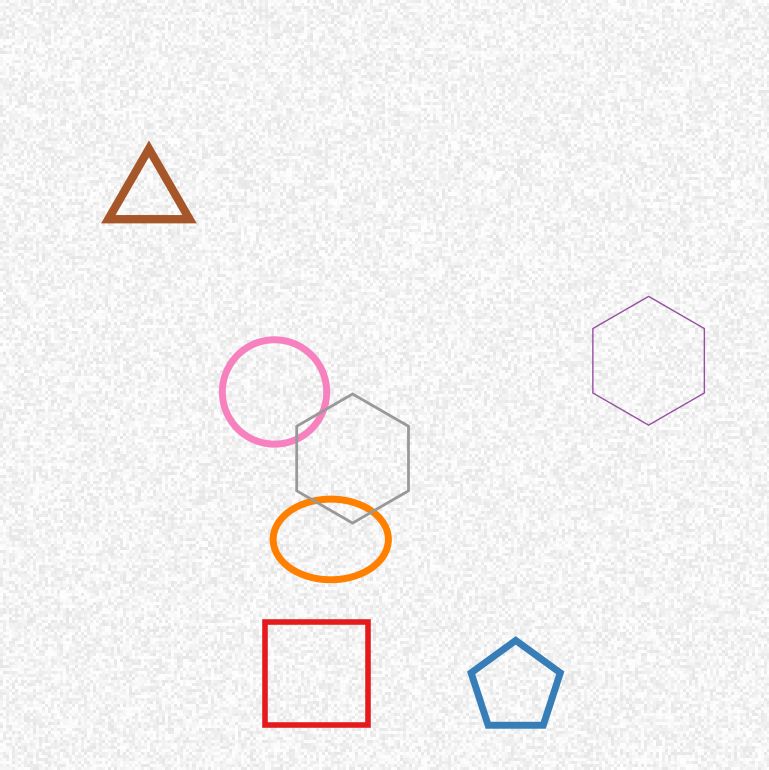[{"shape": "square", "thickness": 2, "radius": 0.34, "center": [0.411, 0.125]}, {"shape": "pentagon", "thickness": 2.5, "radius": 0.3, "center": [0.67, 0.107]}, {"shape": "hexagon", "thickness": 0.5, "radius": 0.42, "center": [0.842, 0.531]}, {"shape": "oval", "thickness": 2.5, "radius": 0.37, "center": [0.43, 0.299]}, {"shape": "triangle", "thickness": 3, "radius": 0.3, "center": [0.193, 0.746]}, {"shape": "circle", "thickness": 2.5, "radius": 0.34, "center": [0.357, 0.491]}, {"shape": "hexagon", "thickness": 1, "radius": 0.42, "center": [0.458, 0.405]}]